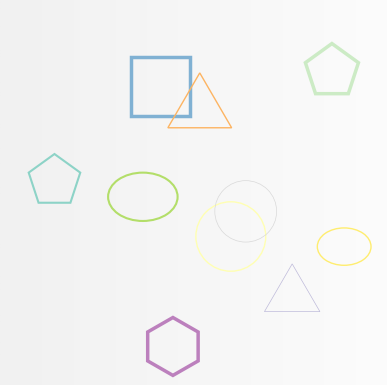[{"shape": "pentagon", "thickness": 1.5, "radius": 0.35, "center": [0.141, 0.53]}, {"shape": "circle", "thickness": 1, "radius": 0.45, "center": [0.596, 0.386]}, {"shape": "triangle", "thickness": 0.5, "radius": 0.41, "center": [0.754, 0.232]}, {"shape": "square", "thickness": 2.5, "radius": 0.39, "center": [0.414, 0.776]}, {"shape": "triangle", "thickness": 1, "radius": 0.47, "center": [0.515, 0.716]}, {"shape": "oval", "thickness": 1.5, "radius": 0.45, "center": [0.369, 0.489]}, {"shape": "circle", "thickness": 0.5, "radius": 0.4, "center": [0.634, 0.451]}, {"shape": "hexagon", "thickness": 2.5, "radius": 0.38, "center": [0.446, 0.1]}, {"shape": "pentagon", "thickness": 2.5, "radius": 0.36, "center": [0.857, 0.815]}, {"shape": "oval", "thickness": 1, "radius": 0.35, "center": [0.888, 0.359]}]